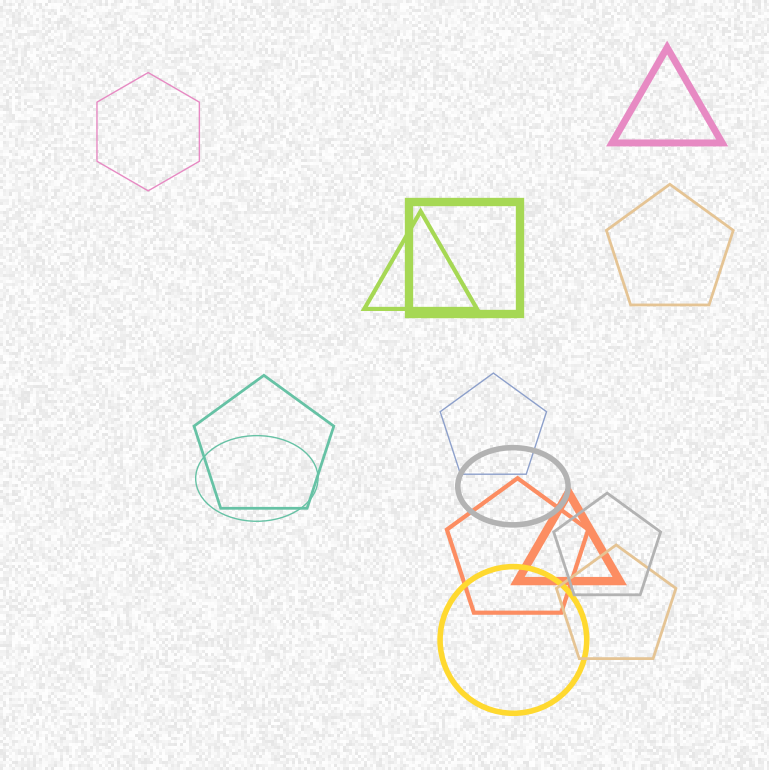[{"shape": "pentagon", "thickness": 1, "radius": 0.48, "center": [0.343, 0.417]}, {"shape": "oval", "thickness": 0.5, "radius": 0.4, "center": [0.334, 0.379]}, {"shape": "triangle", "thickness": 3, "radius": 0.38, "center": [0.738, 0.284]}, {"shape": "pentagon", "thickness": 1.5, "radius": 0.48, "center": [0.672, 0.282]}, {"shape": "pentagon", "thickness": 0.5, "radius": 0.36, "center": [0.641, 0.443]}, {"shape": "triangle", "thickness": 2.5, "radius": 0.41, "center": [0.866, 0.856]}, {"shape": "hexagon", "thickness": 0.5, "radius": 0.38, "center": [0.192, 0.829]}, {"shape": "square", "thickness": 3, "radius": 0.36, "center": [0.603, 0.665]}, {"shape": "triangle", "thickness": 1.5, "radius": 0.42, "center": [0.546, 0.641]}, {"shape": "circle", "thickness": 2, "radius": 0.48, "center": [0.667, 0.169]}, {"shape": "pentagon", "thickness": 1, "radius": 0.43, "center": [0.87, 0.674]}, {"shape": "pentagon", "thickness": 1, "radius": 0.41, "center": [0.8, 0.211]}, {"shape": "pentagon", "thickness": 1, "radius": 0.37, "center": [0.789, 0.287]}, {"shape": "oval", "thickness": 2, "radius": 0.36, "center": [0.666, 0.368]}]